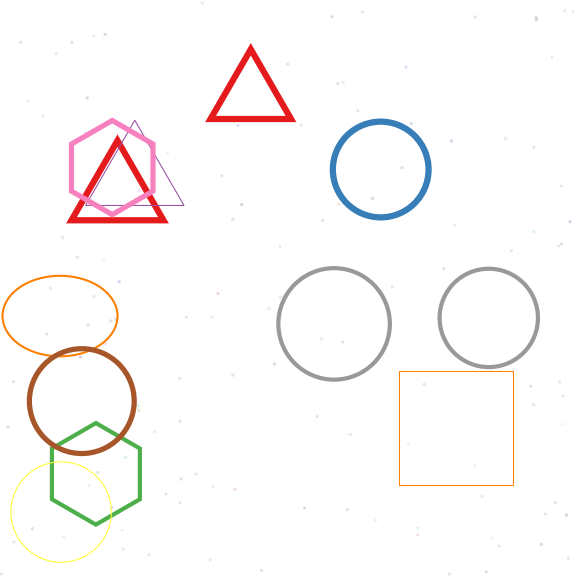[{"shape": "triangle", "thickness": 3, "radius": 0.4, "center": [0.434, 0.833]}, {"shape": "triangle", "thickness": 3, "radius": 0.46, "center": [0.203, 0.664]}, {"shape": "circle", "thickness": 3, "radius": 0.41, "center": [0.659, 0.706]}, {"shape": "hexagon", "thickness": 2, "radius": 0.44, "center": [0.166, 0.179]}, {"shape": "triangle", "thickness": 0.5, "radius": 0.49, "center": [0.233, 0.693]}, {"shape": "square", "thickness": 0.5, "radius": 0.5, "center": [0.79, 0.258]}, {"shape": "oval", "thickness": 1, "radius": 0.5, "center": [0.104, 0.452]}, {"shape": "circle", "thickness": 0.5, "radius": 0.43, "center": [0.106, 0.112]}, {"shape": "circle", "thickness": 2.5, "radius": 0.45, "center": [0.142, 0.305]}, {"shape": "hexagon", "thickness": 2.5, "radius": 0.41, "center": [0.194, 0.709]}, {"shape": "circle", "thickness": 2, "radius": 0.43, "center": [0.846, 0.449]}, {"shape": "circle", "thickness": 2, "radius": 0.48, "center": [0.579, 0.438]}]